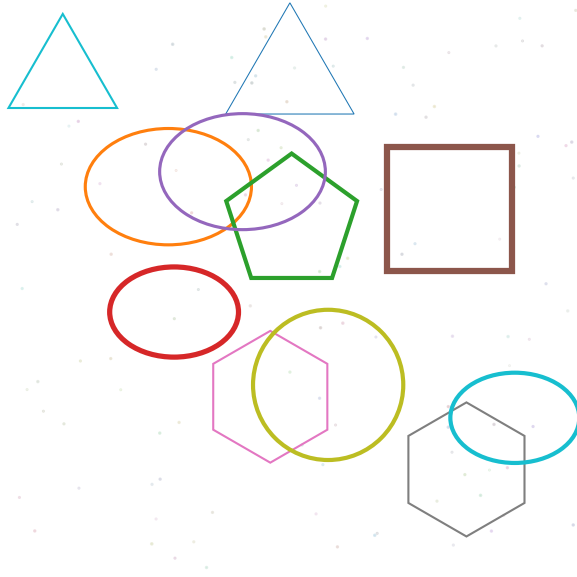[{"shape": "triangle", "thickness": 0.5, "radius": 0.64, "center": [0.502, 0.866]}, {"shape": "oval", "thickness": 1.5, "radius": 0.72, "center": [0.292, 0.676]}, {"shape": "pentagon", "thickness": 2, "radius": 0.6, "center": [0.505, 0.614]}, {"shape": "oval", "thickness": 2.5, "radius": 0.56, "center": [0.301, 0.459]}, {"shape": "oval", "thickness": 1.5, "radius": 0.72, "center": [0.42, 0.702]}, {"shape": "square", "thickness": 3, "radius": 0.54, "center": [0.778, 0.637]}, {"shape": "hexagon", "thickness": 1, "radius": 0.57, "center": [0.468, 0.312]}, {"shape": "hexagon", "thickness": 1, "radius": 0.58, "center": [0.808, 0.186]}, {"shape": "circle", "thickness": 2, "radius": 0.65, "center": [0.568, 0.333]}, {"shape": "oval", "thickness": 2, "radius": 0.56, "center": [0.891, 0.276]}, {"shape": "triangle", "thickness": 1, "radius": 0.54, "center": [0.109, 0.866]}]